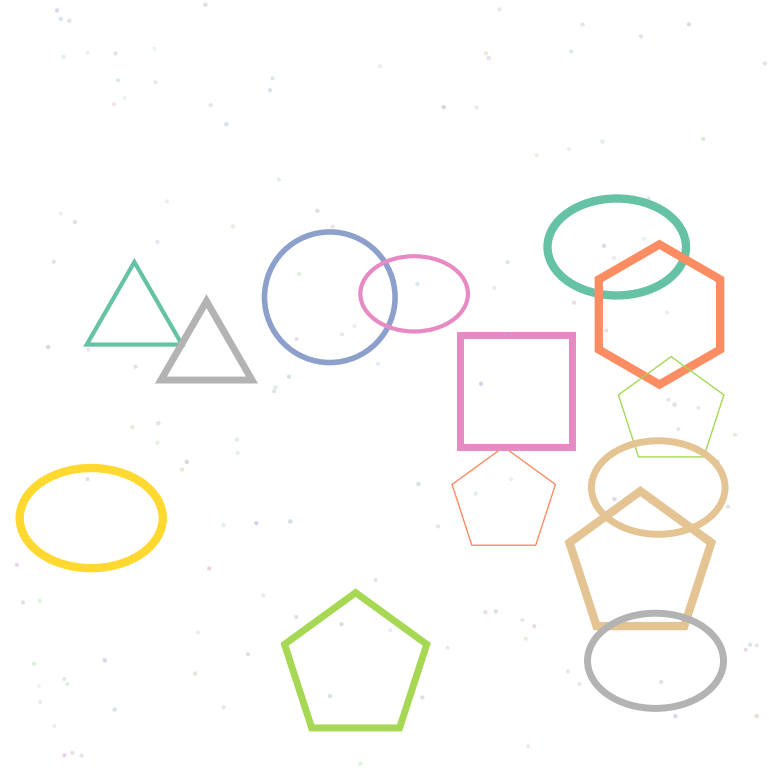[{"shape": "triangle", "thickness": 1.5, "radius": 0.36, "center": [0.175, 0.588]}, {"shape": "oval", "thickness": 3, "radius": 0.45, "center": [0.801, 0.679]}, {"shape": "pentagon", "thickness": 0.5, "radius": 0.35, "center": [0.654, 0.349]}, {"shape": "hexagon", "thickness": 3, "radius": 0.46, "center": [0.856, 0.592]}, {"shape": "circle", "thickness": 2, "radius": 0.42, "center": [0.428, 0.614]}, {"shape": "square", "thickness": 2.5, "radius": 0.37, "center": [0.67, 0.492]}, {"shape": "oval", "thickness": 1.5, "radius": 0.35, "center": [0.538, 0.618]}, {"shape": "pentagon", "thickness": 0.5, "radius": 0.36, "center": [0.872, 0.465]}, {"shape": "pentagon", "thickness": 2.5, "radius": 0.49, "center": [0.462, 0.133]}, {"shape": "oval", "thickness": 3, "radius": 0.46, "center": [0.118, 0.327]}, {"shape": "oval", "thickness": 2.5, "radius": 0.43, "center": [0.855, 0.367]}, {"shape": "pentagon", "thickness": 3, "radius": 0.48, "center": [0.832, 0.265]}, {"shape": "triangle", "thickness": 2.5, "radius": 0.34, "center": [0.268, 0.541]}, {"shape": "oval", "thickness": 2.5, "radius": 0.44, "center": [0.851, 0.142]}]